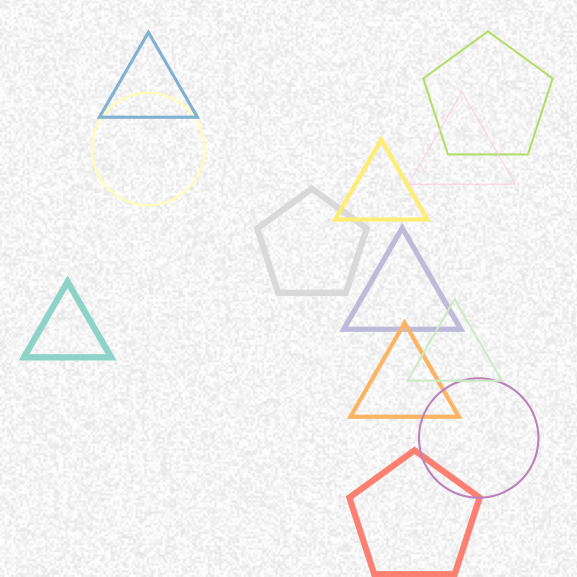[{"shape": "triangle", "thickness": 3, "radius": 0.44, "center": [0.117, 0.424]}, {"shape": "circle", "thickness": 1, "radius": 0.49, "center": [0.257, 0.741]}, {"shape": "triangle", "thickness": 2.5, "radius": 0.59, "center": [0.697, 0.487]}, {"shape": "pentagon", "thickness": 3, "radius": 0.59, "center": [0.718, 0.101]}, {"shape": "triangle", "thickness": 1.5, "radius": 0.49, "center": [0.257, 0.845]}, {"shape": "triangle", "thickness": 2, "radius": 0.54, "center": [0.701, 0.332]}, {"shape": "pentagon", "thickness": 1, "radius": 0.59, "center": [0.845, 0.827]}, {"shape": "triangle", "thickness": 0.5, "radius": 0.53, "center": [0.8, 0.734]}, {"shape": "pentagon", "thickness": 3, "radius": 0.5, "center": [0.54, 0.573]}, {"shape": "circle", "thickness": 1, "radius": 0.52, "center": [0.829, 0.241]}, {"shape": "triangle", "thickness": 1, "radius": 0.47, "center": [0.787, 0.387]}, {"shape": "triangle", "thickness": 2, "radius": 0.46, "center": [0.66, 0.665]}]